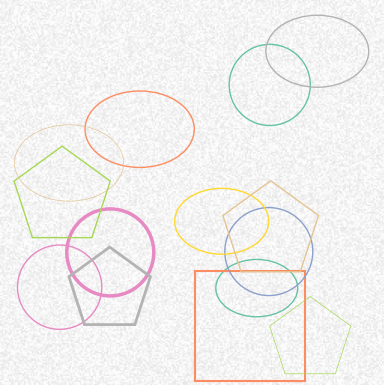[{"shape": "circle", "thickness": 1, "radius": 0.53, "center": [0.701, 0.779]}, {"shape": "oval", "thickness": 1, "radius": 0.53, "center": [0.667, 0.252]}, {"shape": "oval", "thickness": 1, "radius": 0.71, "center": [0.363, 0.664]}, {"shape": "square", "thickness": 1.5, "radius": 0.71, "center": [0.649, 0.153]}, {"shape": "circle", "thickness": 1, "radius": 0.57, "center": [0.698, 0.347]}, {"shape": "circle", "thickness": 2.5, "radius": 0.56, "center": [0.286, 0.344]}, {"shape": "circle", "thickness": 1, "radius": 0.55, "center": [0.155, 0.254]}, {"shape": "pentagon", "thickness": 1, "radius": 0.66, "center": [0.161, 0.489]}, {"shape": "pentagon", "thickness": 0.5, "radius": 0.55, "center": [0.806, 0.119]}, {"shape": "oval", "thickness": 1, "radius": 0.61, "center": [0.576, 0.425]}, {"shape": "pentagon", "thickness": 1, "radius": 0.65, "center": [0.703, 0.4]}, {"shape": "oval", "thickness": 0.5, "radius": 0.71, "center": [0.179, 0.577]}, {"shape": "oval", "thickness": 1, "radius": 0.67, "center": [0.824, 0.867]}, {"shape": "pentagon", "thickness": 2, "radius": 0.56, "center": [0.285, 0.247]}]